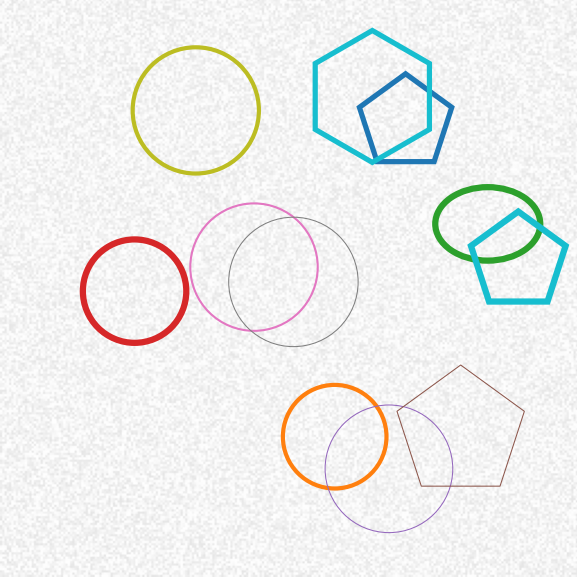[{"shape": "pentagon", "thickness": 2.5, "radius": 0.42, "center": [0.702, 0.787]}, {"shape": "circle", "thickness": 2, "radius": 0.45, "center": [0.58, 0.243]}, {"shape": "oval", "thickness": 3, "radius": 0.45, "center": [0.845, 0.611]}, {"shape": "circle", "thickness": 3, "radius": 0.45, "center": [0.233, 0.495]}, {"shape": "circle", "thickness": 0.5, "radius": 0.55, "center": [0.673, 0.187]}, {"shape": "pentagon", "thickness": 0.5, "radius": 0.58, "center": [0.798, 0.251]}, {"shape": "circle", "thickness": 1, "radius": 0.55, "center": [0.44, 0.537]}, {"shape": "circle", "thickness": 0.5, "radius": 0.56, "center": [0.508, 0.511]}, {"shape": "circle", "thickness": 2, "radius": 0.55, "center": [0.339, 0.808]}, {"shape": "pentagon", "thickness": 3, "radius": 0.43, "center": [0.897, 0.547]}, {"shape": "hexagon", "thickness": 2.5, "radius": 0.57, "center": [0.645, 0.832]}]